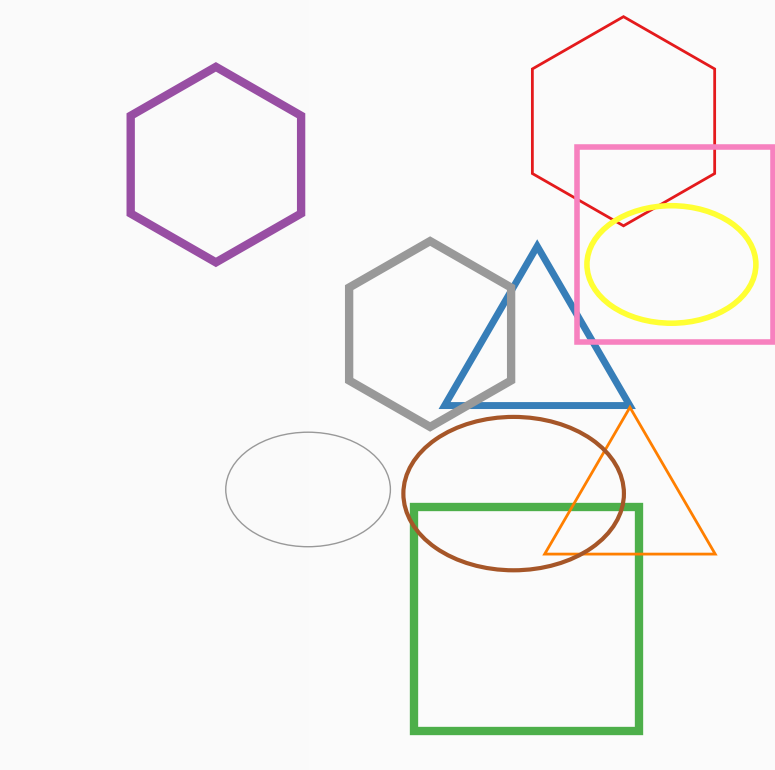[{"shape": "hexagon", "thickness": 1, "radius": 0.68, "center": [0.805, 0.843]}, {"shape": "triangle", "thickness": 2.5, "radius": 0.69, "center": [0.693, 0.542]}, {"shape": "square", "thickness": 3, "radius": 0.73, "center": [0.679, 0.196]}, {"shape": "hexagon", "thickness": 3, "radius": 0.63, "center": [0.279, 0.786]}, {"shape": "triangle", "thickness": 1, "radius": 0.64, "center": [0.813, 0.344]}, {"shape": "oval", "thickness": 2, "radius": 0.55, "center": [0.866, 0.657]}, {"shape": "oval", "thickness": 1.5, "radius": 0.71, "center": [0.663, 0.359]}, {"shape": "square", "thickness": 2, "radius": 0.63, "center": [0.871, 0.682]}, {"shape": "oval", "thickness": 0.5, "radius": 0.53, "center": [0.398, 0.364]}, {"shape": "hexagon", "thickness": 3, "radius": 0.6, "center": [0.555, 0.566]}]